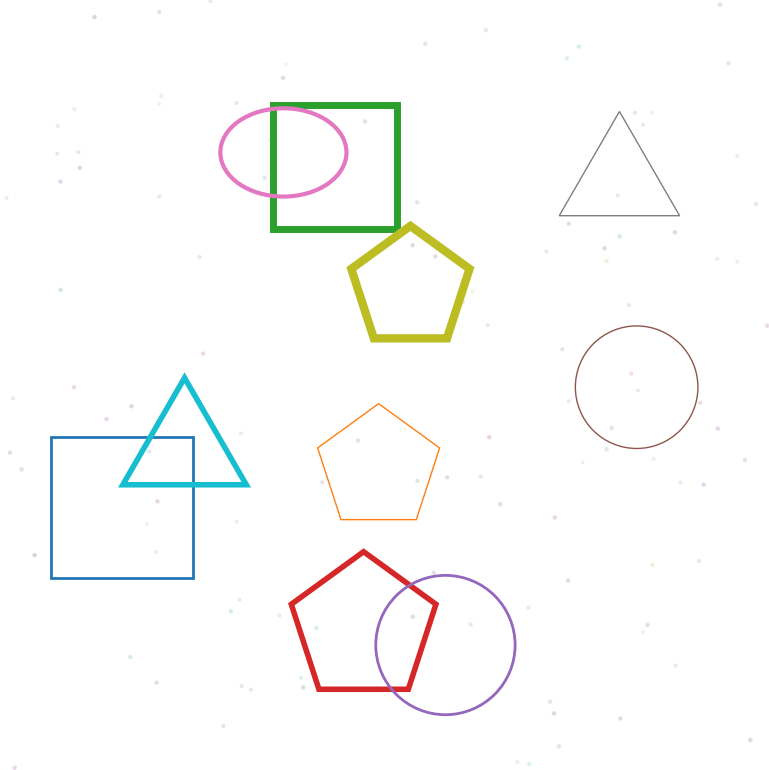[{"shape": "square", "thickness": 1, "radius": 0.46, "center": [0.159, 0.341]}, {"shape": "pentagon", "thickness": 0.5, "radius": 0.42, "center": [0.492, 0.393]}, {"shape": "square", "thickness": 2.5, "radius": 0.4, "center": [0.435, 0.783]}, {"shape": "pentagon", "thickness": 2, "radius": 0.49, "center": [0.472, 0.185]}, {"shape": "circle", "thickness": 1, "radius": 0.45, "center": [0.578, 0.162]}, {"shape": "circle", "thickness": 0.5, "radius": 0.4, "center": [0.827, 0.497]}, {"shape": "oval", "thickness": 1.5, "radius": 0.41, "center": [0.368, 0.802]}, {"shape": "triangle", "thickness": 0.5, "radius": 0.45, "center": [0.804, 0.765]}, {"shape": "pentagon", "thickness": 3, "radius": 0.4, "center": [0.533, 0.626]}, {"shape": "triangle", "thickness": 2, "radius": 0.46, "center": [0.24, 0.417]}]